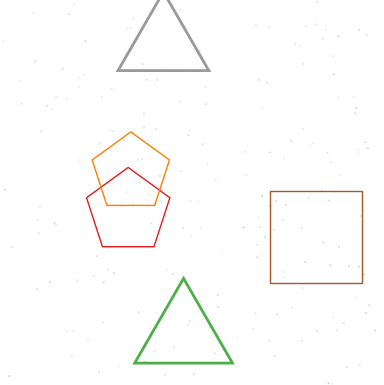[{"shape": "pentagon", "thickness": 1, "radius": 0.57, "center": [0.333, 0.451]}, {"shape": "triangle", "thickness": 2, "radius": 0.73, "center": [0.477, 0.13]}, {"shape": "pentagon", "thickness": 1, "radius": 0.53, "center": [0.34, 0.552]}, {"shape": "square", "thickness": 1, "radius": 0.59, "center": [0.821, 0.385]}, {"shape": "triangle", "thickness": 2, "radius": 0.68, "center": [0.424, 0.885]}]